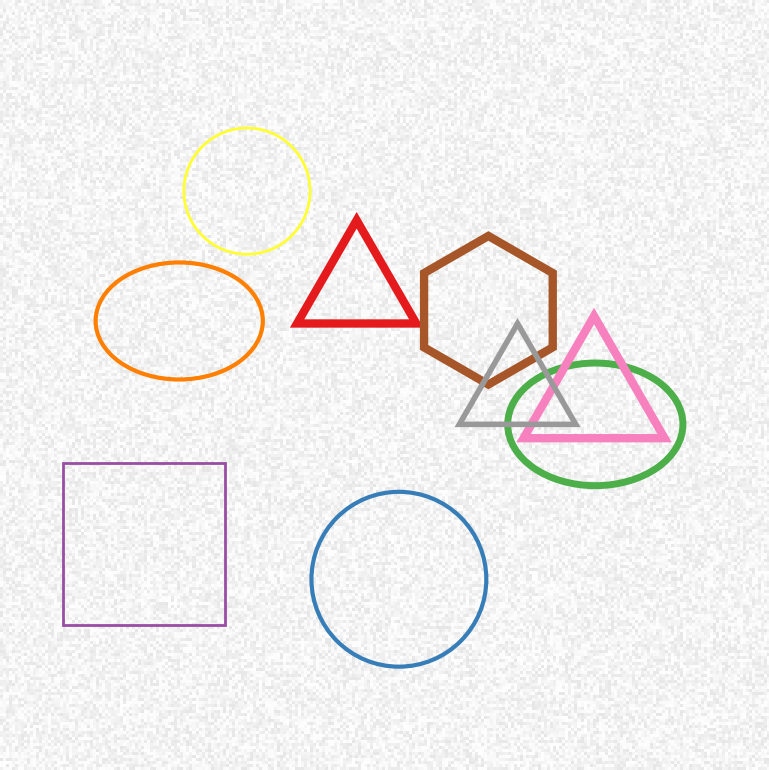[{"shape": "triangle", "thickness": 3, "radius": 0.45, "center": [0.463, 0.625]}, {"shape": "circle", "thickness": 1.5, "radius": 0.57, "center": [0.518, 0.248]}, {"shape": "oval", "thickness": 2.5, "radius": 0.57, "center": [0.773, 0.449]}, {"shape": "square", "thickness": 1, "radius": 0.53, "center": [0.187, 0.294]}, {"shape": "oval", "thickness": 1.5, "radius": 0.54, "center": [0.233, 0.583]}, {"shape": "circle", "thickness": 1, "radius": 0.41, "center": [0.321, 0.752]}, {"shape": "hexagon", "thickness": 3, "radius": 0.48, "center": [0.634, 0.597]}, {"shape": "triangle", "thickness": 3, "radius": 0.53, "center": [0.772, 0.484]}, {"shape": "triangle", "thickness": 2, "radius": 0.44, "center": [0.672, 0.493]}]